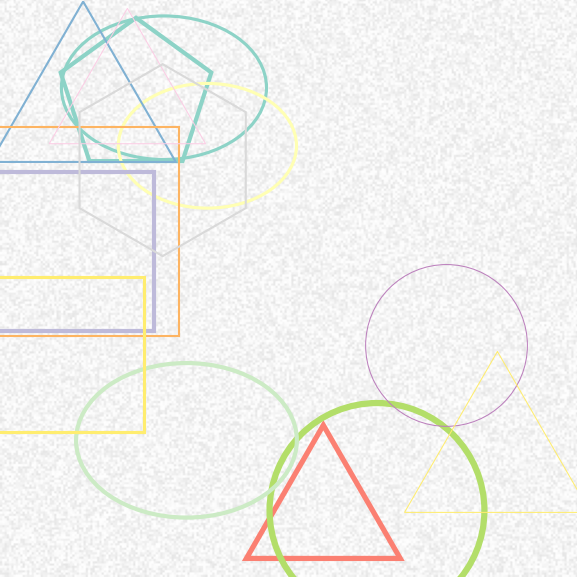[{"shape": "pentagon", "thickness": 2, "radius": 0.69, "center": [0.235, 0.831]}, {"shape": "oval", "thickness": 1.5, "radius": 0.89, "center": [0.284, 0.847]}, {"shape": "oval", "thickness": 1.5, "radius": 0.77, "center": [0.359, 0.747]}, {"shape": "square", "thickness": 2, "radius": 0.69, "center": [0.129, 0.563]}, {"shape": "triangle", "thickness": 2.5, "radius": 0.77, "center": [0.56, 0.109]}, {"shape": "triangle", "thickness": 1, "radius": 0.93, "center": [0.144, 0.811]}, {"shape": "square", "thickness": 1, "radius": 0.91, "center": [0.129, 0.598]}, {"shape": "circle", "thickness": 3, "radius": 0.93, "center": [0.653, 0.115]}, {"shape": "triangle", "thickness": 0.5, "radius": 0.78, "center": [0.221, 0.828]}, {"shape": "hexagon", "thickness": 1, "radius": 0.83, "center": [0.282, 0.722]}, {"shape": "circle", "thickness": 0.5, "radius": 0.7, "center": [0.773, 0.401]}, {"shape": "oval", "thickness": 2, "radius": 0.96, "center": [0.323, 0.237]}, {"shape": "square", "thickness": 1.5, "radius": 0.67, "center": [0.117, 0.385]}, {"shape": "triangle", "thickness": 0.5, "radius": 0.93, "center": [0.861, 0.205]}]